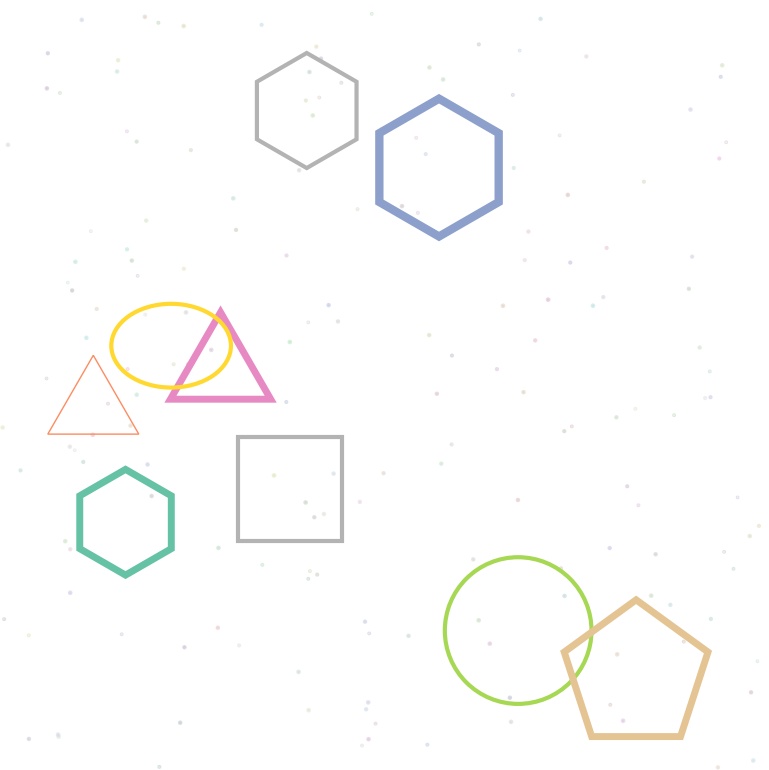[{"shape": "hexagon", "thickness": 2.5, "radius": 0.34, "center": [0.163, 0.322]}, {"shape": "triangle", "thickness": 0.5, "radius": 0.34, "center": [0.121, 0.47]}, {"shape": "hexagon", "thickness": 3, "radius": 0.45, "center": [0.57, 0.782]}, {"shape": "triangle", "thickness": 2.5, "radius": 0.38, "center": [0.286, 0.519]}, {"shape": "circle", "thickness": 1.5, "radius": 0.48, "center": [0.673, 0.181]}, {"shape": "oval", "thickness": 1.5, "radius": 0.39, "center": [0.222, 0.551]}, {"shape": "pentagon", "thickness": 2.5, "radius": 0.49, "center": [0.826, 0.123]}, {"shape": "square", "thickness": 1.5, "radius": 0.34, "center": [0.376, 0.365]}, {"shape": "hexagon", "thickness": 1.5, "radius": 0.37, "center": [0.398, 0.856]}]